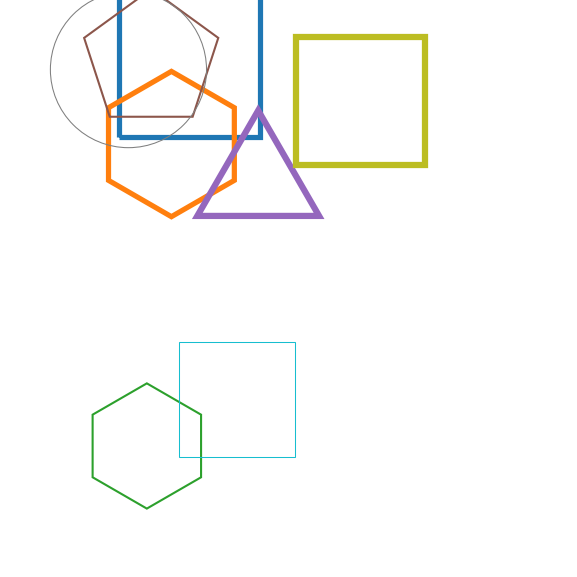[{"shape": "square", "thickness": 2.5, "radius": 0.61, "center": [0.328, 0.884]}, {"shape": "hexagon", "thickness": 2.5, "radius": 0.63, "center": [0.297, 0.75]}, {"shape": "hexagon", "thickness": 1, "radius": 0.54, "center": [0.254, 0.227]}, {"shape": "triangle", "thickness": 3, "radius": 0.61, "center": [0.447, 0.686]}, {"shape": "pentagon", "thickness": 1, "radius": 0.61, "center": [0.262, 0.896]}, {"shape": "circle", "thickness": 0.5, "radius": 0.68, "center": [0.222, 0.879]}, {"shape": "square", "thickness": 3, "radius": 0.56, "center": [0.624, 0.824]}, {"shape": "square", "thickness": 0.5, "radius": 0.5, "center": [0.41, 0.308]}]